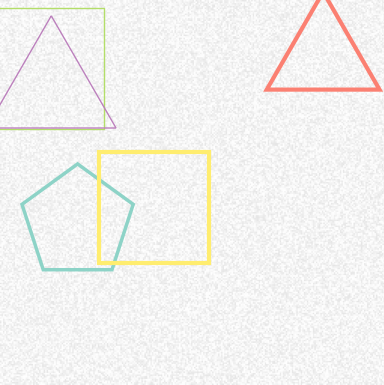[{"shape": "pentagon", "thickness": 2.5, "radius": 0.76, "center": [0.202, 0.422]}, {"shape": "triangle", "thickness": 3, "radius": 0.85, "center": [0.839, 0.852]}, {"shape": "square", "thickness": 1, "radius": 0.79, "center": [0.113, 0.822]}, {"shape": "triangle", "thickness": 1, "radius": 0.97, "center": [0.133, 0.765]}, {"shape": "square", "thickness": 3, "radius": 0.72, "center": [0.4, 0.461]}]